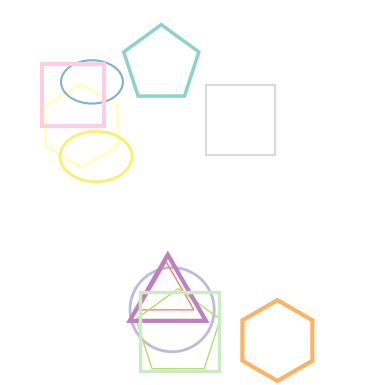[{"shape": "pentagon", "thickness": 2.5, "radius": 0.51, "center": [0.419, 0.833]}, {"shape": "hexagon", "thickness": 1.5, "radius": 0.54, "center": [0.211, 0.673]}, {"shape": "circle", "thickness": 2, "radius": 0.55, "center": [0.447, 0.196]}, {"shape": "triangle", "thickness": 1, "radius": 0.42, "center": [0.432, 0.237]}, {"shape": "oval", "thickness": 1.5, "radius": 0.4, "center": [0.239, 0.787]}, {"shape": "hexagon", "thickness": 3, "radius": 0.52, "center": [0.72, 0.116]}, {"shape": "pentagon", "thickness": 1, "radius": 0.58, "center": [0.463, 0.135]}, {"shape": "square", "thickness": 3, "radius": 0.4, "center": [0.189, 0.753]}, {"shape": "square", "thickness": 1.5, "radius": 0.45, "center": [0.625, 0.688]}, {"shape": "triangle", "thickness": 3, "radius": 0.57, "center": [0.436, 0.224]}, {"shape": "square", "thickness": 2.5, "radius": 0.51, "center": [0.465, 0.14]}, {"shape": "oval", "thickness": 2, "radius": 0.47, "center": [0.249, 0.593]}]